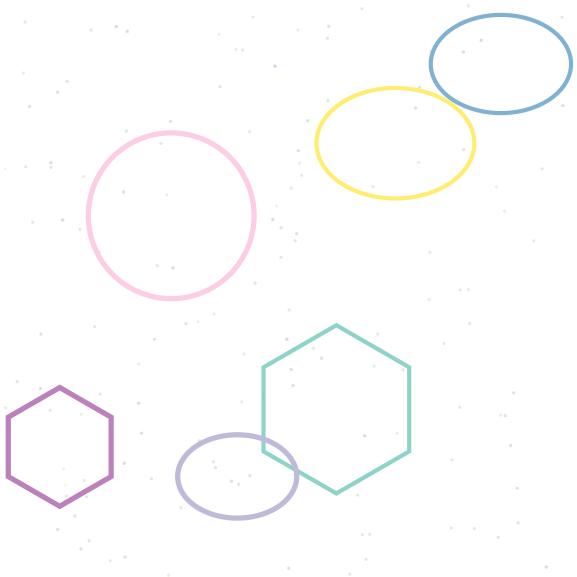[{"shape": "hexagon", "thickness": 2, "radius": 0.73, "center": [0.582, 0.29]}, {"shape": "oval", "thickness": 2.5, "radius": 0.52, "center": [0.411, 0.174]}, {"shape": "oval", "thickness": 2, "radius": 0.61, "center": [0.867, 0.888]}, {"shape": "circle", "thickness": 2.5, "radius": 0.72, "center": [0.296, 0.626]}, {"shape": "hexagon", "thickness": 2.5, "radius": 0.51, "center": [0.103, 0.225]}, {"shape": "oval", "thickness": 2, "radius": 0.68, "center": [0.685, 0.751]}]